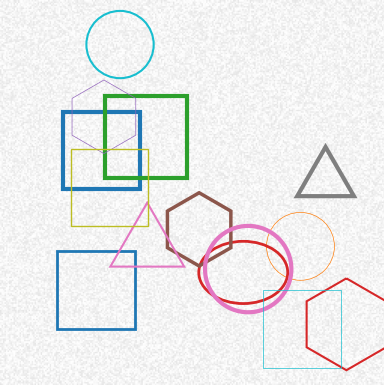[{"shape": "square", "thickness": 2, "radius": 0.51, "center": [0.249, 0.246]}, {"shape": "square", "thickness": 3, "radius": 0.5, "center": [0.263, 0.61]}, {"shape": "circle", "thickness": 0.5, "radius": 0.44, "center": [0.78, 0.36]}, {"shape": "square", "thickness": 3, "radius": 0.53, "center": [0.379, 0.643]}, {"shape": "oval", "thickness": 2, "radius": 0.58, "center": [0.632, 0.292]}, {"shape": "hexagon", "thickness": 1.5, "radius": 0.6, "center": [0.9, 0.158]}, {"shape": "hexagon", "thickness": 0.5, "radius": 0.48, "center": [0.27, 0.697]}, {"shape": "hexagon", "thickness": 2.5, "radius": 0.48, "center": [0.517, 0.404]}, {"shape": "triangle", "thickness": 1.5, "radius": 0.55, "center": [0.382, 0.363]}, {"shape": "circle", "thickness": 3, "radius": 0.56, "center": [0.645, 0.301]}, {"shape": "triangle", "thickness": 3, "radius": 0.43, "center": [0.846, 0.533]}, {"shape": "square", "thickness": 1, "radius": 0.5, "center": [0.284, 0.513]}, {"shape": "square", "thickness": 0.5, "radius": 0.51, "center": [0.783, 0.146]}, {"shape": "circle", "thickness": 1.5, "radius": 0.44, "center": [0.312, 0.884]}]